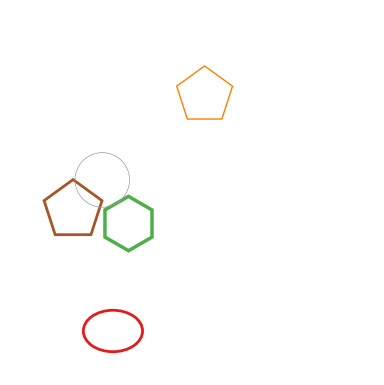[{"shape": "oval", "thickness": 2, "radius": 0.38, "center": [0.293, 0.14]}, {"shape": "hexagon", "thickness": 2.5, "radius": 0.35, "center": [0.334, 0.419]}, {"shape": "pentagon", "thickness": 1, "radius": 0.38, "center": [0.531, 0.753]}, {"shape": "pentagon", "thickness": 2, "radius": 0.4, "center": [0.19, 0.454]}, {"shape": "circle", "thickness": 0.5, "radius": 0.35, "center": [0.266, 0.533]}]